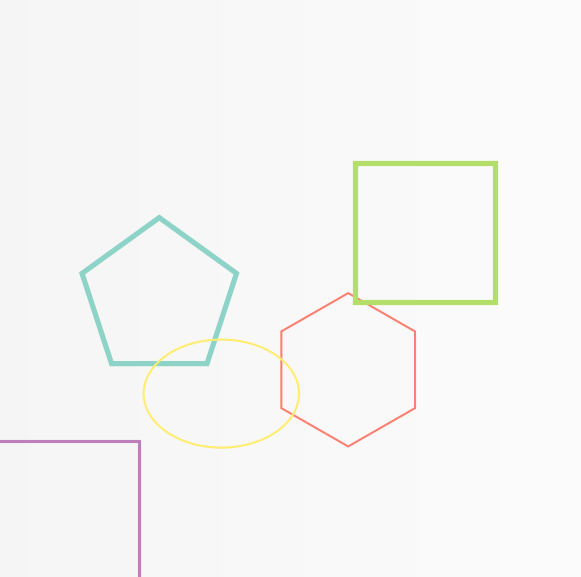[{"shape": "pentagon", "thickness": 2.5, "radius": 0.7, "center": [0.274, 0.483]}, {"shape": "hexagon", "thickness": 1, "radius": 0.66, "center": [0.599, 0.359]}, {"shape": "square", "thickness": 2.5, "radius": 0.6, "center": [0.731, 0.597]}, {"shape": "square", "thickness": 1.5, "radius": 0.6, "center": [0.119, 0.116]}, {"shape": "oval", "thickness": 1, "radius": 0.67, "center": [0.381, 0.318]}]